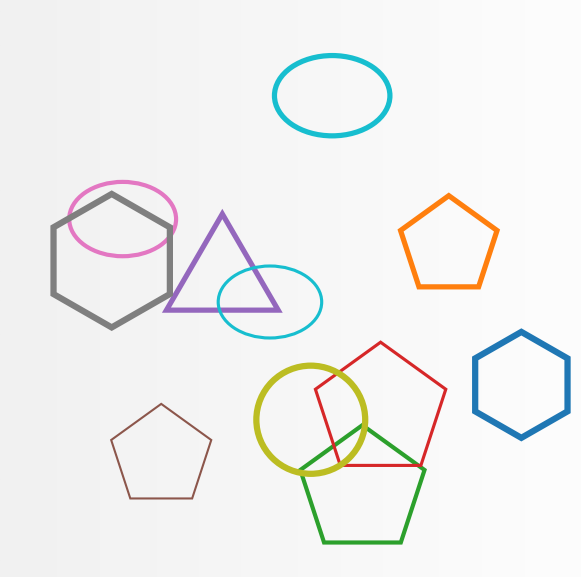[{"shape": "hexagon", "thickness": 3, "radius": 0.46, "center": [0.897, 0.333]}, {"shape": "pentagon", "thickness": 2.5, "radius": 0.44, "center": [0.772, 0.573]}, {"shape": "pentagon", "thickness": 2, "radius": 0.56, "center": [0.624, 0.151]}, {"shape": "pentagon", "thickness": 1.5, "radius": 0.59, "center": [0.655, 0.289]}, {"shape": "triangle", "thickness": 2.5, "radius": 0.56, "center": [0.382, 0.518]}, {"shape": "pentagon", "thickness": 1, "radius": 0.45, "center": [0.277, 0.209]}, {"shape": "oval", "thickness": 2, "radius": 0.46, "center": [0.211, 0.62]}, {"shape": "hexagon", "thickness": 3, "radius": 0.58, "center": [0.192, 0.548]}, {"shape": "circle", "thickness": 3, "radius": 0.47, "center": [0.535, 0.272]}, {"shape": "oval", "thickness": 1.5, "radius": 0.45, "center": [0.464, 0.476]}, {"shape": "oval", "thickness": 2.5, "radius": 0.5, "center": [0.572, 0.833]}]